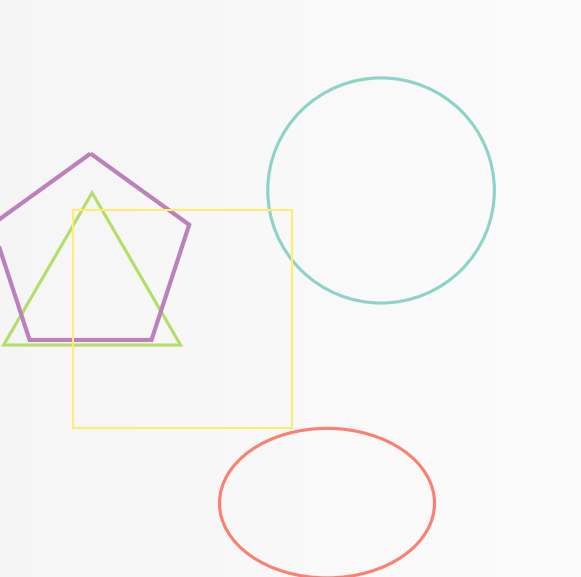[{"shape": "circle", "thickness": 1.5, "radius": 0.97, "center": [0.656, 0.669]}, {"shape": "oval", "thickness": 1.5, "radius": 0.92, "center": [0.563, 0.128]}, {"shape": "triangle", "thickness": 1.5, "radius": 0.88, "center": [0.158, 0.49]}, {"shape": "pentagon", "thickness": 2, "radius": 0.89, "center": [0.156, 0.555]}, {"shape": "square", "thickness": 1, "radius": 0.94, "center": [0.314, 0.448]}]